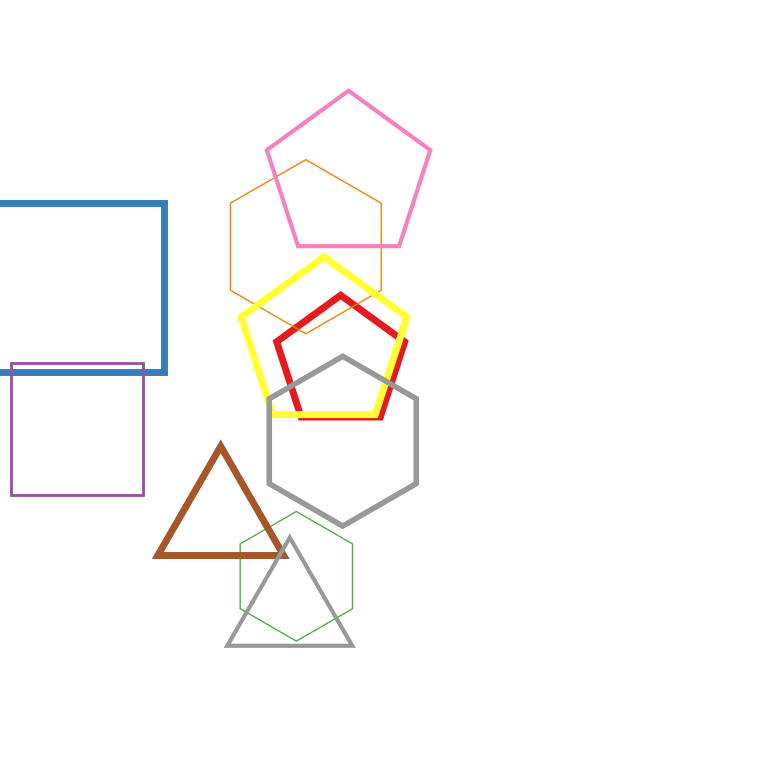[{"shape": "pentagon", "thickness": 2.5, "radius": 0.44, "center": [0.442, 0.529]}, {"shape": "square", "thickness": 2.5, "radius": 0.55, "center": [0.103, 0.626]}, {"shape": "hexagon", "thickness": 0.5, "radius": 0.42, "center": [0.385, 0.252]}, {"shape": "square", "thickness": 1, "radius": 0.43, "center": [0.101, 0.442]}, {"shape": "hexagon", "thickness": 0.5, "radius": 0.57, "center": [0.397, 0.68]}, {"shape": "pentagon", "thickness": 2.5, "radius": 0.57, "center": [0.421, 0.553]}, {"shape": "triangle", "thickness": 2.5, "radius": 0.47, "center": [0.287, 0.326]}, {"shape": "pentagon", "thickness": 1.5, "radius": 0.56, "center": [0.453, 0.771]}, {"shape": "hexagon", "thickness": 2, "radius": 0.55, "center": [0.445, 0.427]}, {"shape": "triangle", "thickness": 1.5, "radius": 0.47, "center": [0.376, 0.208]}]